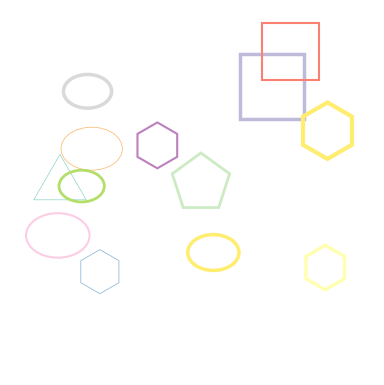[{"shape": "triangle", "thickness": 0.5, "radius": 0.39, "center": [0.156, 0.52]}, {"shape": "hexagon", "thickness": 2.5, "radius": 0.29, "center": [0.845, 0.305]}, {"shape": "square", "thickness": 2.5, "radius": 0.42, "center": [0.706, 0.775]}, {"shape": "square", "thickness": 1.5, "radius": 0.37, "center": [0.754, 0.866]}, {"shape": "hexagon", "thickness": 0.5, "radius": 0.29, "center": [0.259, 0.294]}, {"shape": "oval", "thickness": 0.5, "radius": 0.4, "center": [0.238, 0.614]}, {"shape": "oval", "thickness": 2, "radius": 0.29, "center": [0.212, 0.517]}, {"shape": "oval", "thickness": 1.5, "radius": 0.41, "center": [0.15, 0.388]}, {"shape": "oval", "thickness": 2.5, "radius": 0.31, "center": [0.227, 0.763]}, {"shape": "hexagon", "thickness": 1.5, "radius": 0.3, "center": [0.409, 0.622]}, {"shape": "pentagon", "thickness": 2, "radius": 0.39, "center": [0.522, 0.524]}, {"shape": "hexagon", "thickness": 3, "radius": 0.37, "center": [0.851, 0.661]}, {"shape": "oval", "thickness": 2.5, "radius": 0.33, "center": [0.554, 0.344]}]